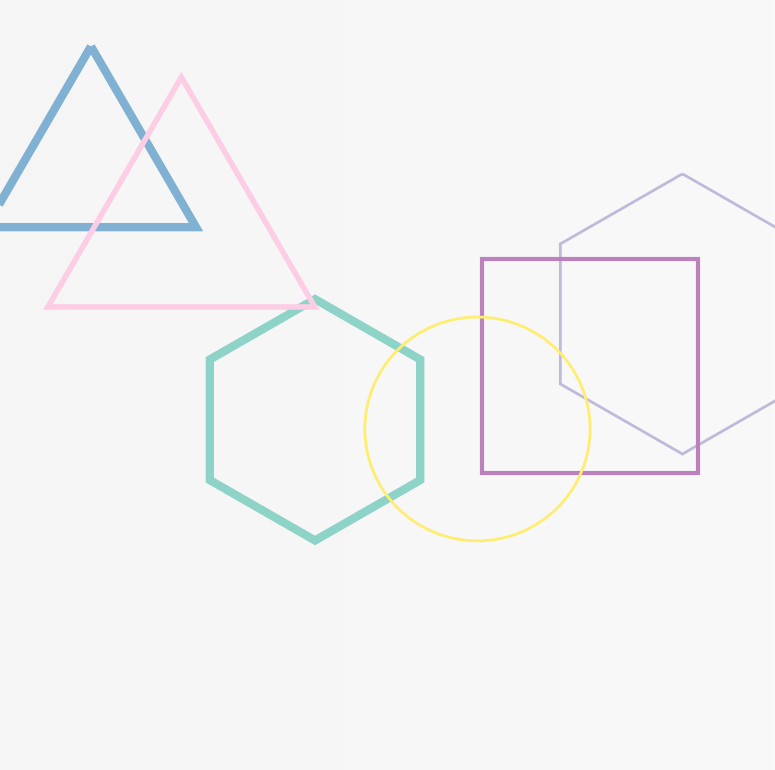[{"shape": "hexagon", "thickness": 3, "radius": 0.78, "center": [0.406, 0.455]}, {"shape": "hexagon", "thickness": 1, "radius": 0.91, "center": [0.881, 0.592]}, {"shape": "triangle", "thickness": 3, "radius": 0.78, "center": [0.117, 0.783]}, {"shape": "triangle", "thickness": 2, "radius": 0.99, "center": [0.234, 0.701]}, {"shape": "square", "thickness": 1.5, "radius": 0.7, "center": [0.761, 0.525]}, {"shape": "circle", "thickness": 1, "radius": 0.73, "center": [0.616, 0.443]}]